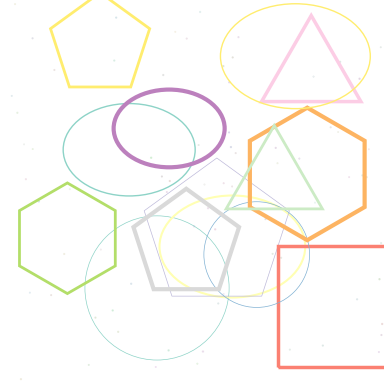[{"shape": "oval", "thickness": 1, "radius": 0.86, "center": [0.336, 0.611]}, {"shape": "circle", "thickness": 0.5, "radius": 0.94, "center": [0.408, 0.252]}, {"shape": "oval", "thickness": 1.5, "radius": 0.95, "center": [0.604, 0.36]}, {"shape": "pentagon", "thickness": 0.5, "radius": 0.99, "center": [0.563, 0.391]}, {"shape": "square", "thickness": 2.5, "radius": 0.79, "center": [0.879, 0.203]}, {"shape": "circle", "thickness": 0.5, "radius": 0.69, "center": [0.667, 0.339]}, {"shape": "hexagon", "thickness": 3, "radius": 0.86, "center": [0.798, 0.548]}, {"shape": "hexagon", "thickness": 2, "radius": 0.72, "center": [0.175, 0.381]}, {"shape": "triangle", "thickness": 2.5, "radius": 0.74, "center": [0.808, 0.811]}, {"shape": "pentagon", "thickness": 3, "radius": 0.72, "center": [0.484, 0.366]}, {"shape": "oval", "thickness": 3, "radius": 0.72, "center": [0.439, 0.666]}, {"shape": "triangle", "thickness": 2, "radius": 0.72, "center": [0.712, 0.53]}, {"shape": "pentagon", "thickness": 2, "radius": 0.68, "center": [0.26, 0.884]}, {"shape": "oval", "thickness": 1, "radius": 0.97, "center": [0.767, 0.854]}]